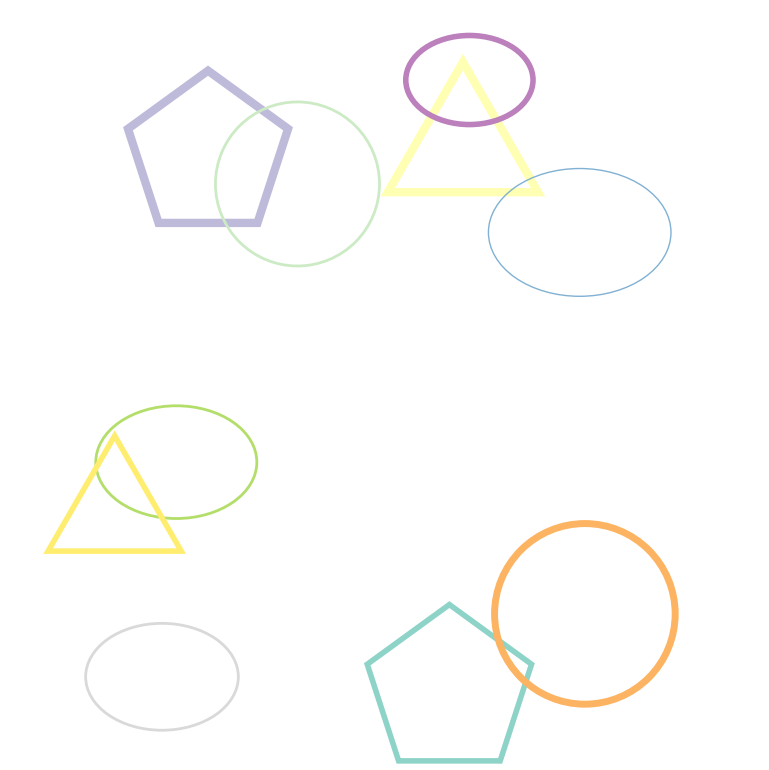[{"shape": "pentagon", "thickness": 2, "radius": 0.56, "center": [0.584, 0.103]}, {"shape": "triangle", "thickness": 3, "radius": 0.56, "center": [0.601, 0.807]}, {"shape": "pentagon", "thickness": 3, "radius": 0.55, "center": [0.27, 0.799]}, {"shape": "oval", "thickness": 0.5, "radius": 0.59, "center": [0.753, 0.698]}, {"shape": "circle", "thickness": 2.5, "radius": 0.59, "center": [0.76, 0.203]}, {"shape": "oval", "thickness": 1, "radius": 0.52, "center": [0.229, 0.4]}, {"shape": "oval", "thickness": 1, "radius": 0.5, "center": [0.21, 0.121]}, {"shape": "oval", "thickness": 2, "radius": 0.41, "center": [0.61, 0.896]}, {"shape": "circle", "thickness": 1, "radius": 0.53, "center": [0.386, 0.761]}, {"shape": "triangle", "thickness": 2, "radius": 0.5, "center": [0.149, 0.334]}]